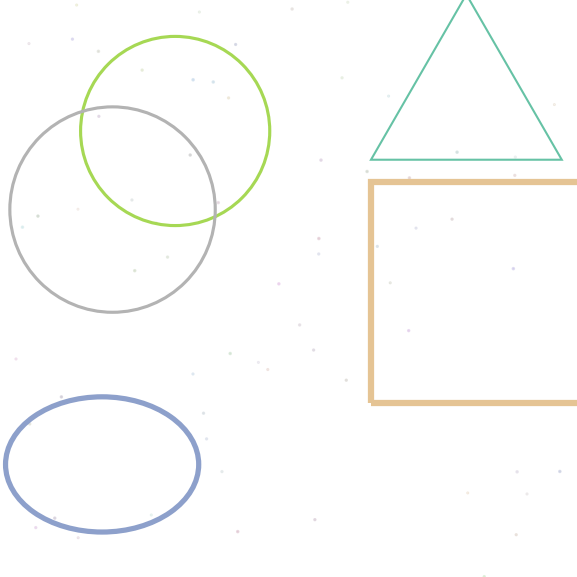[{"shape": "triangle", "thickness": 1, "radius": 0.95, "center": [0.808, 0.818]}, {"shape": "oval", "thickness": 2.5, "radius": 0.84, "center": [0.177, 0.195]}, {"shape": "circle", "thickness": 1.5, "radius": 0.82, "center": [0.303, 0.772]}, {"shape": "square", "thickness": 3, "radius": 0.96, "center": [0.834, 0.493]}, {"shape": "circle", "thickness": 1.5, "radius": 0.89, "center": [0.195, 0.636]}]